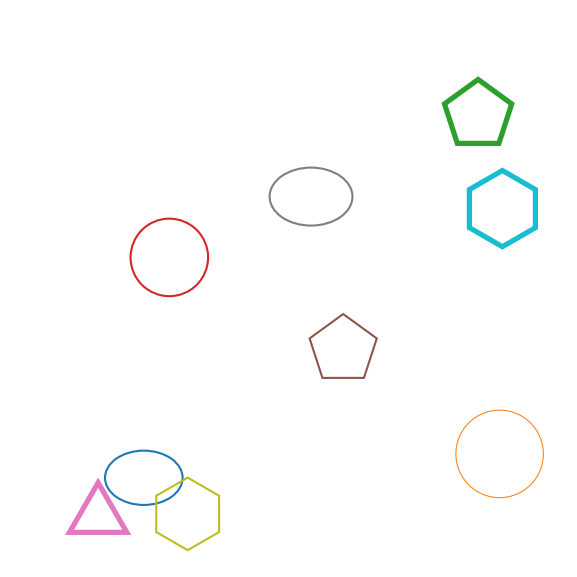[{"shape": "oval", "thickness": 1, "radius": 0.34, "center": [0.249, 0.172]}, {"shape": "circle", "thickness": 0.5, "radius": 0.38, "center": [0.865, 0.213]}, {"shape": "pentagon", "thickness": 2.5, "radius": 0.31, "center": [0.828, 0.8]}, {"shape": "circle", "thickness": 1, "radius": 0.34, "center": [0.293, 0.553]}, {"shape": "pentagon", "thickness": 1, "radius": 0.31, "center": [0.594, 0.394]}, {"shape": "triangle", "thickness": 2.5, "radius": 0.29, "center": [0.17, 0.106]}, {"shape": "oval", "thickness": 1, "radius": 0.36, "center": [0.539, 0.659]}, {"shape": "hexagon", "thickness": 1, "radius": 0.31, "center": [0.325, 0.109]}, {"shape": "hexagon", "thickness": 2.5, "radius": 0.33, "center": [0.87, 0.638]}]